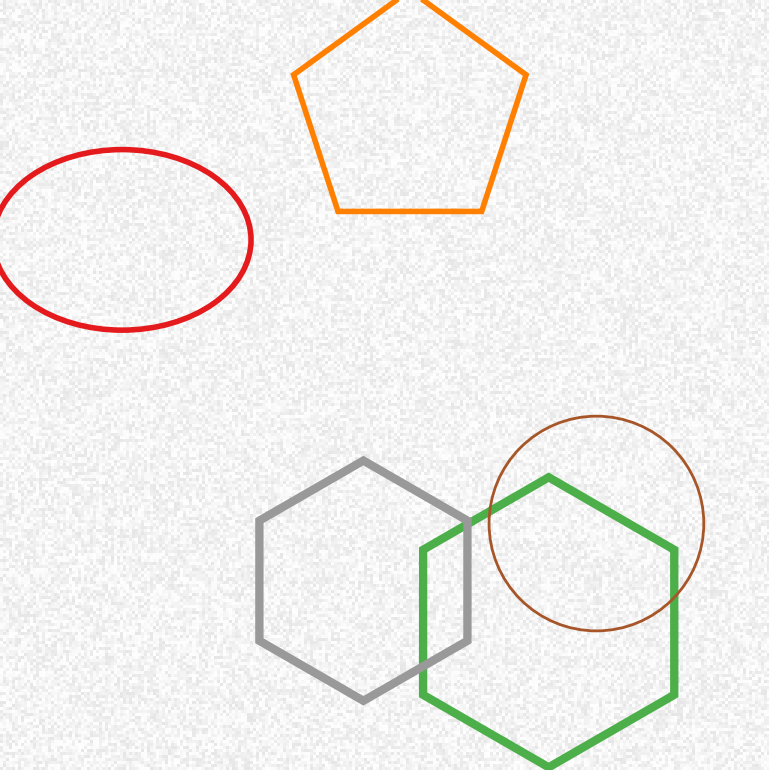[{"shape": "oval", "thickness": 2, "radius": 0.84, "center": [0.159, 0.688]}, {"shape": "hexagon", "thickness": 3, "radius": 0.94, "center": [0.713, 0.192]}, {"shape": "pentagon", "thickness": 2, "radius": 0.79, "center": [0.532, 0.854]}, {"shape": "circle", "thickness": 1, "radius": 0.7, "center": [0.775, 0.32]}, {"shape": "hexagon", "thickness": 3, "radius": 0.78, "center": [0.472, 0.246]}]